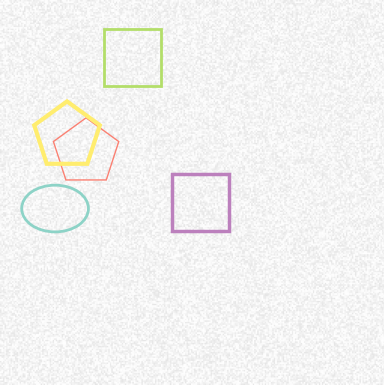[{"shape": "oval", "thickness": 2, "radius": 0.43, "center": [0.143, 0.458]}, {"shape": "pentagon", "thickness": 1, "radius": 0.45, "center": [0.224, 0.605]}, {"shape": "square", "thickness": 2, "radius": 0.37, "center": [0.344, 0.851]}, {"shape": "square", "thickness": 2.5, "radius": 0.37, "center": [0.52, 0.474]}, {"shape": "pentagon", "thickness": 3, "radius": 0.45, "center": [0.174, 0.647]}]